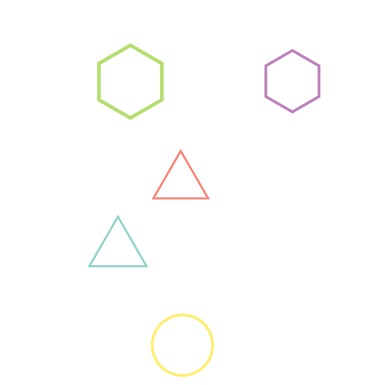[{"shape": "triangle", "thickness": 1.5, "radius": 0.43, "center": [0.306, 0.351]}, {"shape": "triangle", "thickness": 1.5, "radius": 0.41, "center": [0.469, 0.526]}, {"shape": "hexagon", "thickness": 2.5, "radius": 0.47, "center": [0.339, 0.788]}, {"shape": "hexagon", "thickness": 2, "radius": 0.4, "center": [0.76, 0.789]}, {"shape": "circle", "thickness": 2, "radius": 0.39, "center": [0.474, 0.103]}]